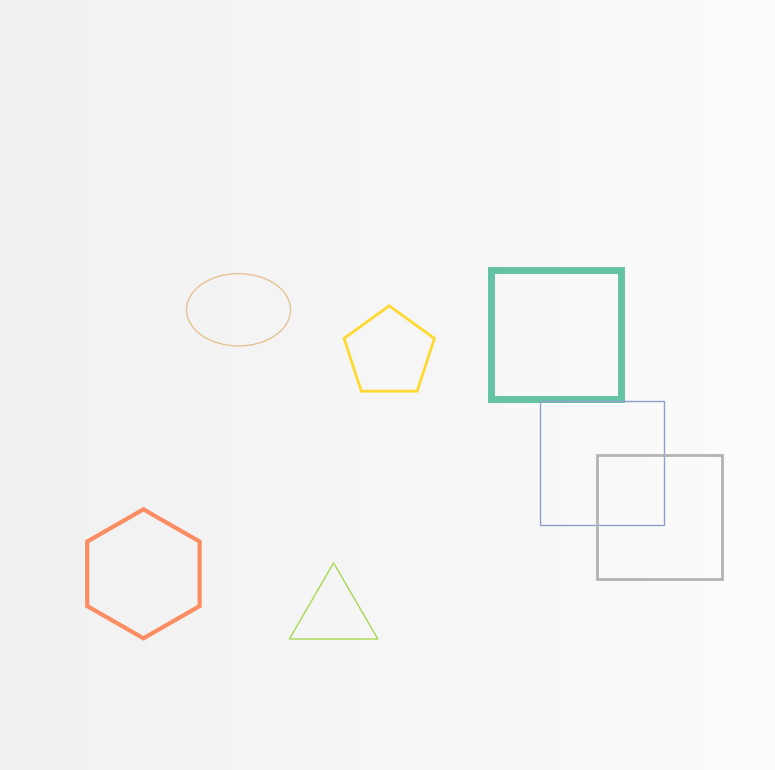[{"shape": "square", "thickness": 2.5, "radius": 0.42, "center": [0.717, 0.566]}, {"shape": "hexagon", "thickness": 1.5, "radius": 0.42, "center": [0.185, 0.255]}, {"shape": "square", "thickness": 0.5, "radius": 0.4, "center": [0.777, 0.398]}, {"shape": "triangle", "thickness": 0.5, "radius": 0.33, "center": [0.43, 0.203]}, {"shape": "pentagon", "thickness": 1, "radius": 0.31, "center": [0.502, 0.542]}, {"shape": "oval", "thickness": 0.5, "radius": 0.34, "center": [0.308, 0.598]}, {"shape": "square", "thickness": 1, "radius": 0.4, "center": [0.852, 0.329]}]